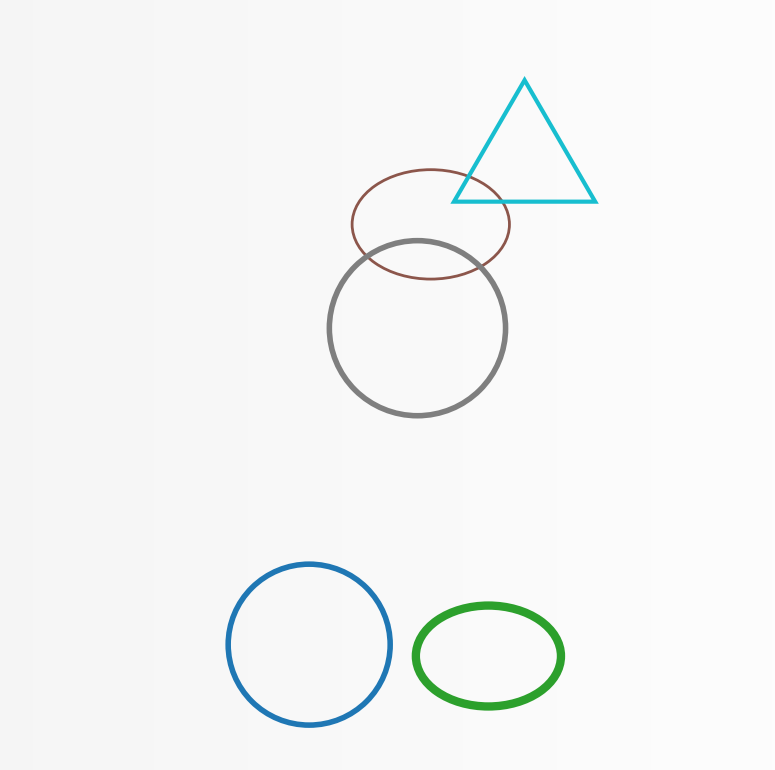[{"shape": "circle", "thickness": 2, "radius": 0.52, "center": [0.399, 0.163]}, {"shape": "oval", "thickness": 3, "radius": 0.47, "center": [0.63, 0.148]}, {"shape": "oval", "thickness": 1, "radius": 0.51, "center": [0.556, 0.709]}, {"shape": "circle", "thickness": 2, "radius": 0.57, "center": [0.539, 0.574]}, {"shape": "triangle", "thickness": 1.5, "radius": 0.53, "center": [0.677, 0.791]}]